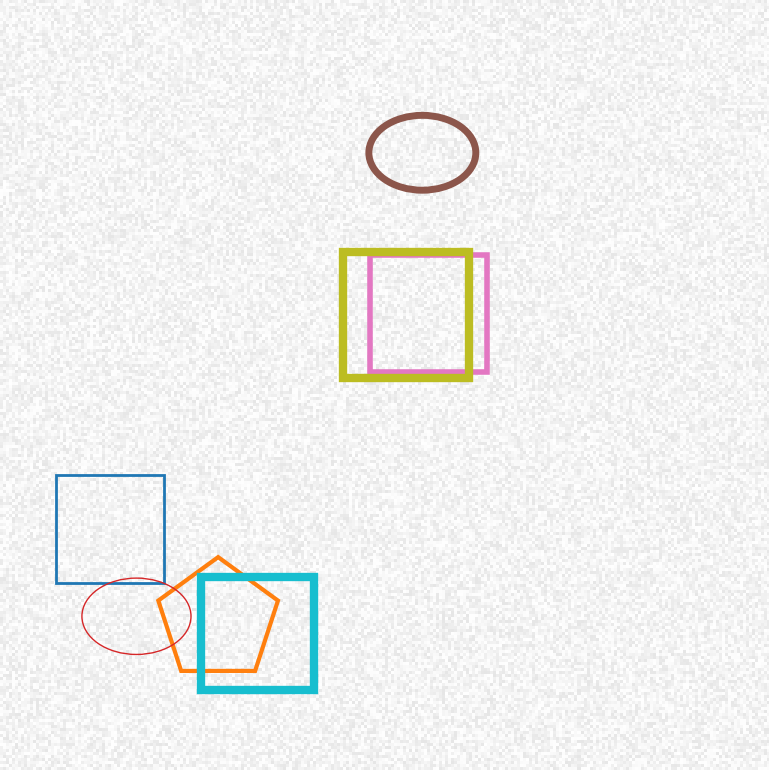[{"shape": "square", "thickness": 1, "radius": 0.35, "center": [0.143, 0.313]}, {"shape": "pentagon", "thickness": 1.5, "radius": 0.41, "center": [0.283, 0.195]}, {"shape": "oval", "thickness": 0.5, "radius": 0.35, "center": [0.177, 0.2]}, {"shape": "oval", "thickness": 2.5, "radius": 0.35, "center": [0.548, 0.802]}, {"shape": "square", "thickness": 2, "radius": 0.38, "center": [0.556, 0.593]}, {"shape": "square", "thickness": 3, "radius": 0.41, "center": [0.527, 0.591]}, {"shape": "square", "thickness": 3, "radius": 0.37, "center": [0.335, 0.178]}]